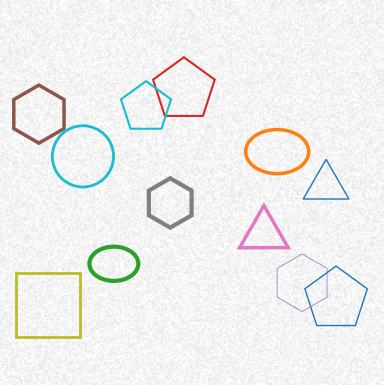[{"shape": "triangle", "thickness": 1, "radius": 0.34, "center": [0.847, 0.517]}, {"shape": "pentagon", "thickness": 1, "radius": 0.43, "center": [0.873, 0.223]}, {"shape": "oval", "thickness": 2.5, "radius": 0.41, "center": [0.72, 0.606]}, {"shape": "oval", "thickness": 3, "radius": 0.32, "center": [0.296, 0.315]}, {"shape": "pentagon", "thickness": 1.5, "radius": 0.42, "center": [0.478, 0.767]}, {"shape": "hexagon", "thickness": 0.5, "radius": 0.37, "center": [0.785, 0.266]}, {"shape": "hexagon", "thickness": 2.5, "radius": 0.38, "center": [0.101, 0.704]}, {"shape": "triangle", "thickness": 2.5, "radius": 0.36, "center": [0.685, 0.393]}, {"shape": "hexagon", "thickness": 3, "radius": 0.32, "center": [0.442, 0.473]}, {"shape": "square", "thickness": 2, "radius": 0.41, "center": [0.125, 0.208]}, {"shape": "pentagon", "thickness": 1.5, "radius": 0.34, "center": [0.379, 0.721]}, {"shape": "circle", "thickness": 2, "radius": 0.4, "center": [0.215, 0.594]}]